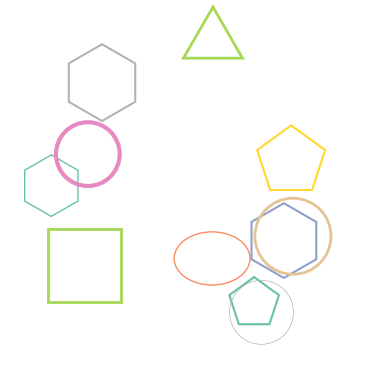[{"shape": "pentagon", "thickness": 1.5, "radius": 0.34, "center": [0.66, 0.213]}, {"shape": "hexagon", "thickness": 1, "radius": 0.4, "center": [0.133, 0.518]}, {"shape": "oval", "thickness": 1, "radius": 0.49, "center": [0.551, 0.329]}, {"shape": "hexagon", "thickness": 1.5, "radius": 0.49, "center": [0.737, 0.375]}, {"shape": "circle", "thickness": 3, "radius": 0.41, "center": [0.228, 0.6]}, {"shape": "triangle", "thickness": 2, "radius": 0.44, "center": [0.553, 0.893]}, {"shape": "square", "thickness": 2, "radius": 0.47, "center": [0.22, 0.311]}, {"shape": "pentagon", "thickness": 1.5, "radius": 0.46, "center": [0.756, 0.582]}, {"shape": "circle", "thickness": 2, "radius": 0.49, "center": [0.761, 0.386]}, {"shape": "hexagon", "thickness": 1.5, "radius": 0.5, "center": [0.265, 0.785]}, {"shape": "circle", "thickness": 0.5, "radius": 0.42, "center": [0.679, 0.189]}]